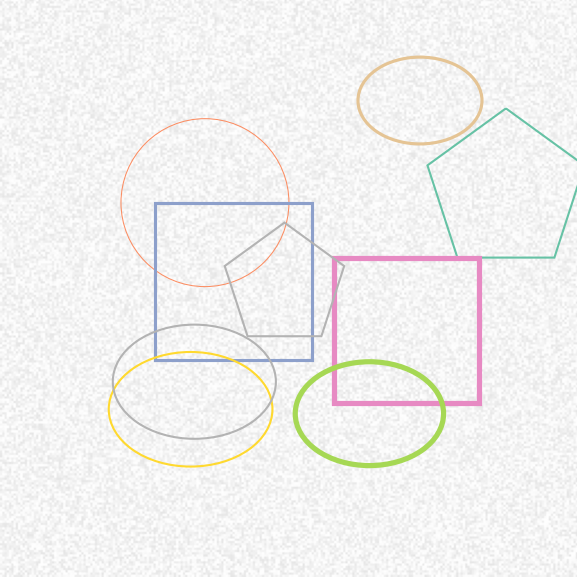[{"shape": "pentagon", "thickness": 1, "radius": 0.71, "center": [0.876, 0.669]}, {"shape": "circle", "thickness": 0.5, "radius": 0.73, "center": [0.355, 0.648]}, {"shape": "square", "thickness": 1.5, "radius": 0.68, "center": [0.405, 0.511]}, {"shape": "square", "thickness": 2.5, "radius": 0.63, "center": [0.704, 0.427]}, {"shape": "oval", "thickness": 2.5, "radius": 0.64, "center": [0.64, 0.283]}, {"shape": "oval", "thickness": 1, "radius": 0.71, "center": [0.33, 0.29]}, {"shape": "oval", "thickness": 1.5, "radius": 0.54, "center": [0.727, 0.825]}, {"shape": "pentagon", "thickness": 1, "radius": 0.54, "center": [0.493, 0.505]}, {"shape": "oval", "thickness": 1, "radius": 0.71, "center": [0.337, 0.338]}]